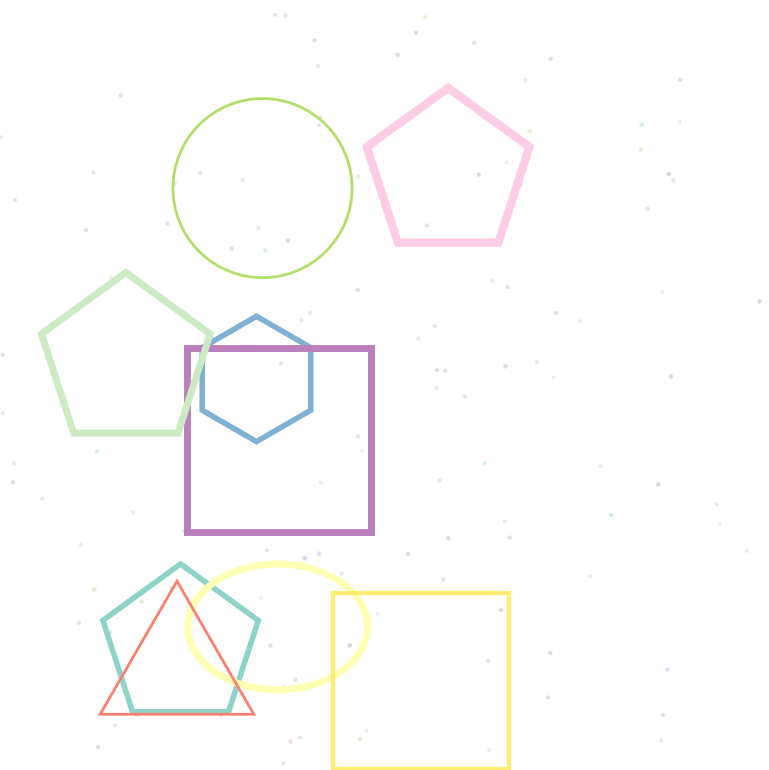[{"shape": "pentagon", "thickness": 2, "radius": 0.53, "center": [0.235, 0.161]}, {"shape": "oval", "thickness": 2.5, "radius": 0.58, "center": [0.36, 0.186]}, {"shape": "triangle", "thickness": 1, "radius": 0.58, "center": [0.23, 0.13]}, {"shape": "hexagon", "thickness": 2, "radius": 0.41, "center": [0.333, 0.508]}, {"shape": "circle", "thickness": 1, "radius": 0.58, "center": [0.341, 0.756]}, {"shape": "pentagon", "thickness": 3, "radius": 0.56, "center": [0.582, 0.775]}, {"shape": "square", "thickness": 2.5, "radius": 0.6, "center": [0.363, 0.429]}, {"shape": "pentagon", "thickness": 2.5, "radius": 0.58, "center": [0.163, 0.531]}, {"shape": "square", "thickness": 1.5, "radius": 0.57, "center": [0.547, 0.116]}]